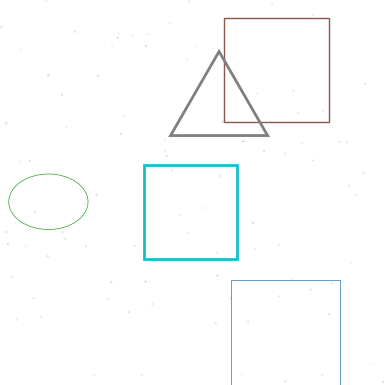[{"shape": "square", "thickness": 0.5, "radius": 0.71, "center": [0.741, 0.132]}, {"shape": "oval", "thickness": 0.5, "radius": 0.51, "center": [0.126, 0.476]}, {"shape": "square", "thickness": 1, "radius": 0.68, "center": [0.718, 0.819]}, {"shape": "triangle", "thickness": 2, "radius": 0.73, "center": [0.569, 0.721]}, {"shape": "square", "thickness": 2, "radius": 0.61, "center": [0.494, 0.45]}]